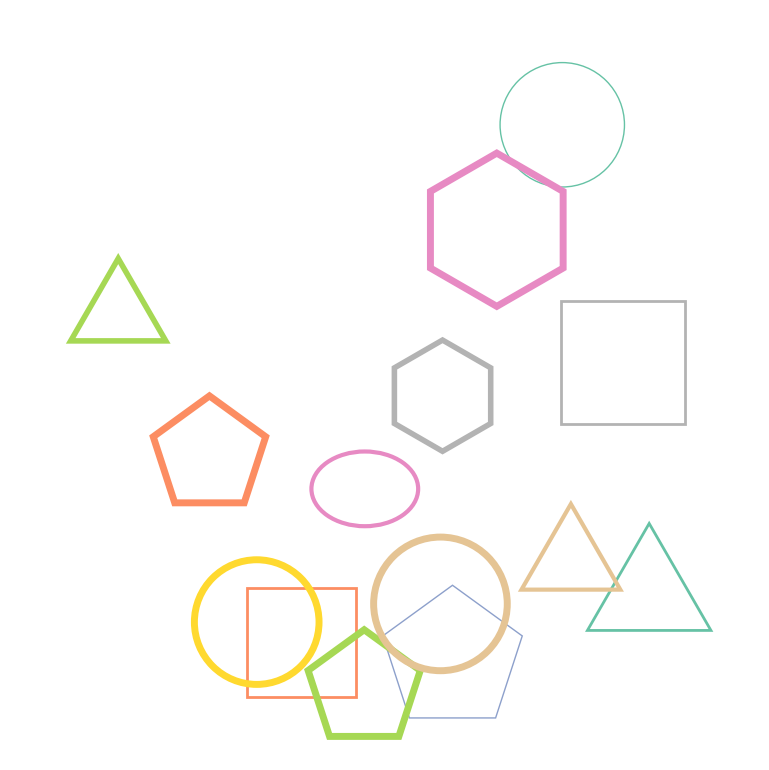[{"shape": "circle", "thickness": 0.5, "radius": 0.4, "center": [0.73, 0.838]}, {"shape": "triangle", "thickness": 1, "radius": 0.46, "center": [0.843, 0.228]}, {"shape": "square", "thickness": 1, "radius": 0.35, "center": [0.391, 0.165]}, {"shape": "pentagon", "thickness": 2.5, "radius": 0.38, "center": [0.272, 0.409]}, {"shape": "pentagon", "thickness": 0.5, "radius": 0.48, "center": [0.588, 0.145]}, {"shape": "oval", "thickness": 1.5, "radius": 0.35, "center": [0.474, 0.365]}, {"shape": "hexagon", "thickness": 2.5, "radius": 0.5, "center": [0.645, 0.702]}, {"shape": "pentagon", "thickness": 2.5, "radius": 0.38, "center": [0.473, 0.106]}, {"shape": "triangle", "thickness": 2, "radius": 0.36, "center": [0.154, 0.593]}, {"shape": "circle", "thickness": 2.5, "radius": 0.4, "center": [0.333, 0.192]}, {"shape": "triangle", "thickness": 1.5, "radius": 0.37, "center": [0.741, 0.271]}, {"shape": "circle", "thickness": 2.5, "radius": 0.43, "center": [0.572, 0.216]}, {"shape": "square", "thickness": 1, "radius": 0.4, "center": [0.809, 0.529]}, {"shape": "hexagon", "thickness": 2, "radius": 0.36, "center": [0.575, 0.486]}]